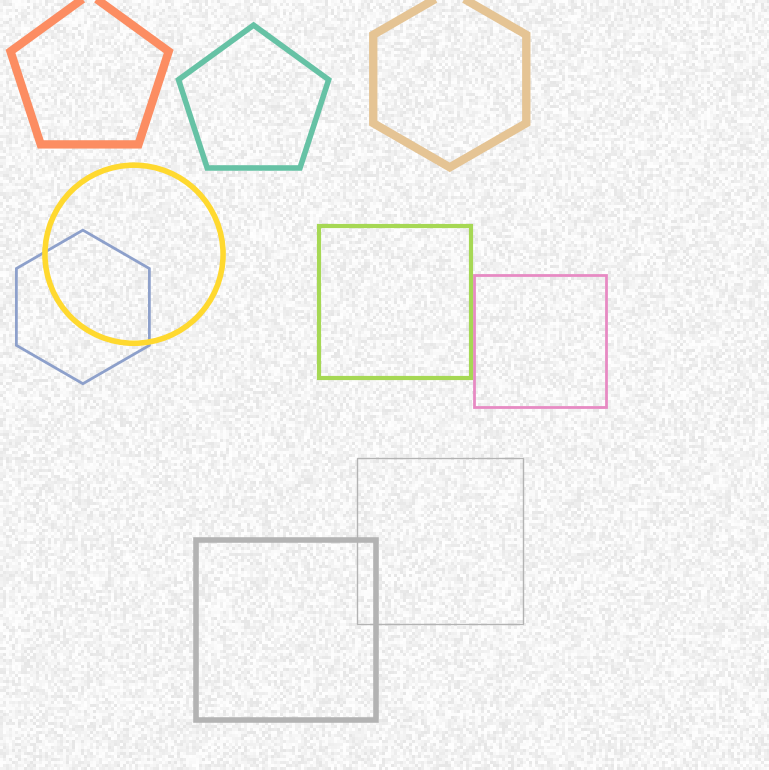[{"shape": "pentagon", "thickness": 2, "radius": 0.51, "center": [0.329, 0.865]}, {"shape": "pentagon", "thickness": 3, "radius": 0.54, "center": [0.116, 0.9]}, {"shape": "hexagon", "thickness": 1, "radius": 0.5, "center": [0.108, 0.601]}, {"shape": "square", "thickness": 1, "radius": 0.43, "center": [0.701, 0.557]}, {"shape": "square", "thickness": 1.5, "radius": 0.49, "center": [0.513, 0.607]}, {"shape": "circle", "thickness": 2, "radius": 0.58, "center": [0.174, 0.67]}, {"shape": "hexagon", "thickness": 3, "radius": 0.57, "center": [0.584, 0.897]}, {"shape": "square", "thickness": 0.5, "radius": 0.54, "center": [0.571, 0.297]}, {"shape": "square", "thickness": 2, "radius": 0.59, "center": [0.372, 0.182]}]